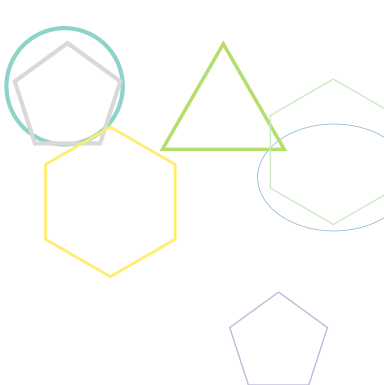[{"shape": "circle", "thickness": 3, "radius": 0.76, "center": [0.168, 0.776]}, {"shape": "pentagon", "thickness": 1, "radius": 0.67, "center": [0.724, 0.108]}, {"shape": "oval", "thickness": 0.5, "radius": 0.99, "center": [0.867, 0.539]}, {"shape": "triangle", "thickness": 2.5, "radius": 0.91, "center": [0.58, 0.703]}, {"shape": "pentagon", "thickness": 3, "radius": 0.72, "center": [0.175, 0.744]}, {"shape": "hexagon", "thickness": 1, "radius": 0.94, "center": [0.866, 0.606]}, {"shape": "hexagon", "thickness": 2, "radius": 0.97, "center": [0.287, 0.476]}]